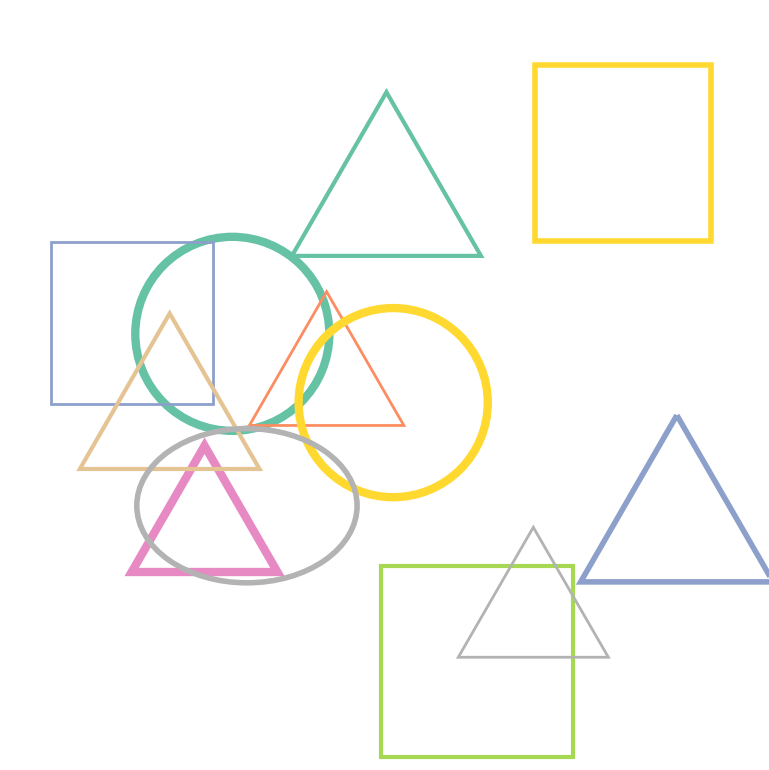[{"shape": "circle", "thickness": 3, "radius": 0.63, "center": [0.302, 0.566]}, {"shape": "triangle", "thickness": 1.5, "radius": 0.71, "center": [0.502, 0.739]}, {"shape": "triangle", "thickness": 1, "radius": 0.58, "center": [0.424, 0.505]}, {"shape": "square", "thickness": 1, "radius": 0.53, "center": [0.171, 0.581]}, {"shape": "triangle", "thickness": 2, "radius": 0.72, "center": [0.879, 0.316]}, {"shape": "triangle", "thickness": 3, "radius": 0.55, "center": [0.266, 0.312]}, {"shape": "square", "thickness": 1.5, "radius": 0.62, "center": [0.619, 0.141]}, {"shape": "circle", "thickness": 3, "radius": 0.61, "center": [0.511, 0.477]}, {"shape": "square", "thickness": 2, "radius": 0.57, "center": [0.809, 0.801]}, {"shape": "triangle", "thickness": 1.5, "radius": 0.67, "center": [0.22, 0.458]}, {"shape": "oval", "thickness": 2, "radius": 0.72, "center": [0.321, 0.343]}, {"shape": "triangle", "thickness": 1, "radius": 0.56, "center": [0.693, 0.203]}]